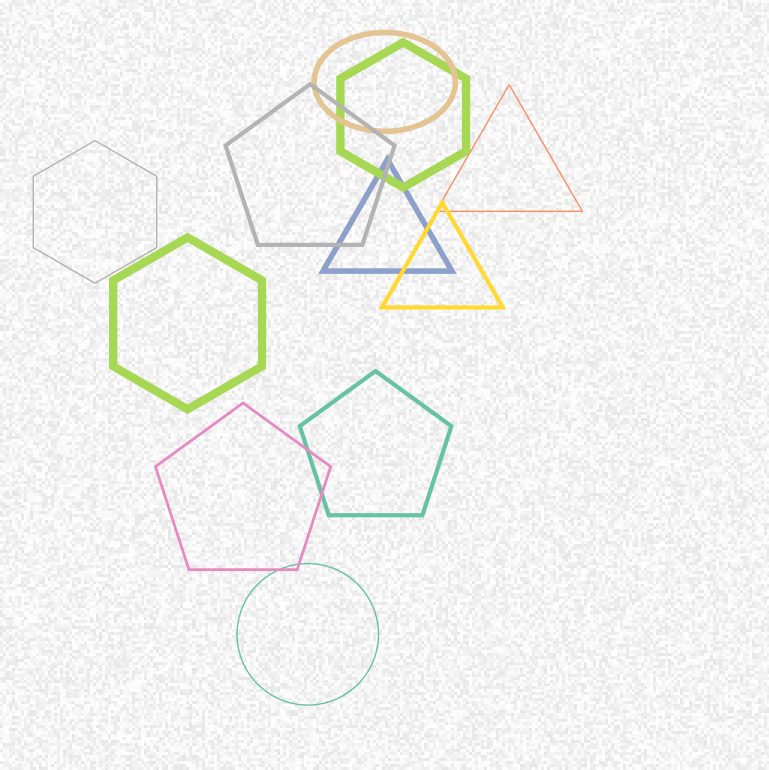[{"shape": "pentagon", "thickness": 1.5, "radius": 0.52, "center": [0.488, 0.415]}, {"shape": "circle", "thickness": 0.5, "radius": 0.46, "center": [0.4, 0.176]}, {"shape": "triangle", "thickness": 0.5, "radius": 0.55, "center": [0.661, 0.78]}, {"shape": "triangle", "thickness": 2, "radius": 0.48, "center": [0.503, 0.696]}, {"shape": "pentagon", "thickness": 1, "radius": 0.6, "center": [0.316, 0.357]}, {"shape": "hexagon", "thickness": 3, "radius": 0.47, "center": [0.524, 0.851]}, {"shape": "hexagon", "thickness": 3, "radius": 0.56, "center": [0.244, 0.58]}, {"shape": "triangle", "thickness": 1.5, "radius": 0.45, "center": [0.574, 0.646]}, {"shape": "oval", "thickness": 2, "radius": 0.46, "center": [0.5, 0.894]}, {"shape": "hexagon", "thickness": 0.5, "radius": 0.46, "center": [0.123, 0.725]}, {"shape": "pentagon", "thickness": 1.5, "radius": 0.58, "center": [0.403, 0.775]}]